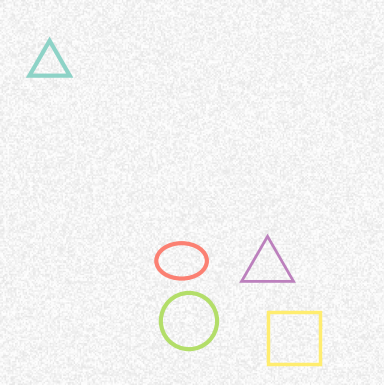[{"shape": "triangle", "thickness": 3, "radius": 0.3, "center": [0.129, 0.834]}, {"shape": "oval", "thickness": 3, "radius": 0.33, "center": [0.472, 0.322]}, {"shape": "circle", "thickness": 3, "radius": 0.37, "center": [0.491, 0.166]}, {"shape": "triangle", "thickness": 2, "radius": 0.39, "center": [0.695, 0.308]}, {"shape": "square", "thickness": 2.5, "radius": 0.34, "center": [0.763, 0.122]}]